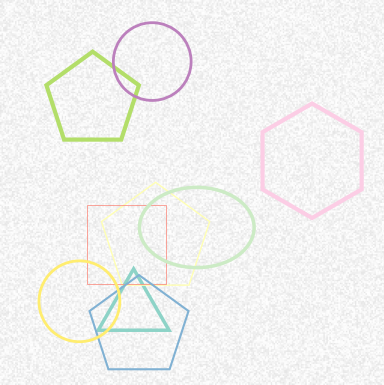[{"shape": "triangle", "thickness": 2.5, "radius": 0.53, "center": [0.347, 0.195]}, {"shape": "pentagon", "thickness": 1, "radius": 0.74, "center": [0.404, 0.379]}, {"shape": "square", "thickness": 0.5, "radius": 0.51, "center": [0.328, 0.365]}, {"shape": "pentagon", "thickness": 1.5, "radius": 0.68, "center": [0.361, 0.15]}, {"shape": "pentagon", "thickness": 3, "radius": 0.63, "center": [0.241, 0.74]}, {"shape": "hexagon", "thickness": 3, "radius": 0.74, "center": [0.811, 0.582]}, {"shape": "circle", "thickness": 2, "radius": 0.5, "center": [0.395, 0.84]}, {"shape": "oval", "thickness": 2.5, "radius": 0.74, "center": [0.511, 0.409]}, {"shape": "circle", "thickness": 2, "radius": 0.53, "center": [0.206, 0.217]}]